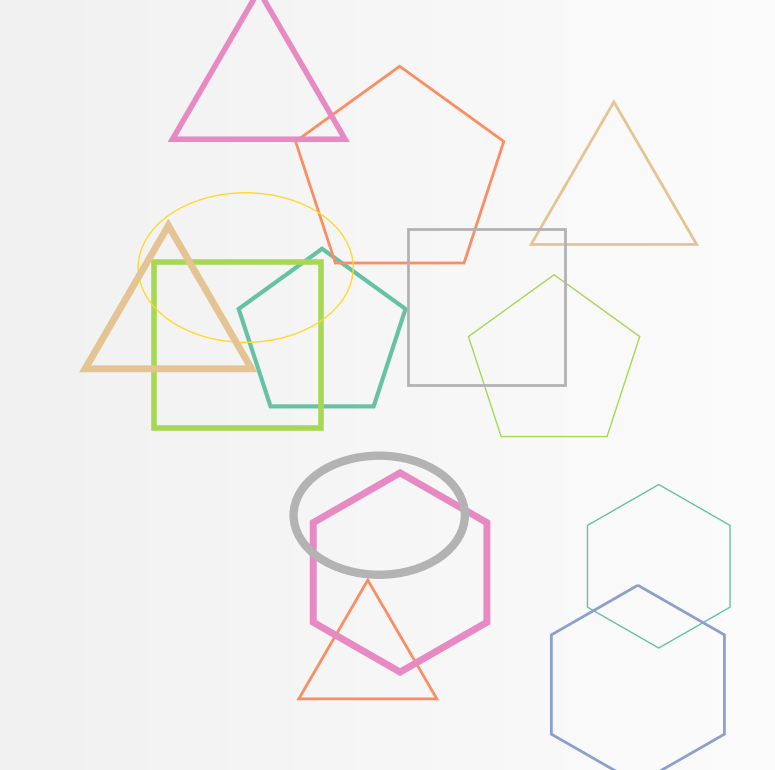[{"shape": "hexagon", "thickness": 0.5, "radius": 0.53, "center": [0.85, 0.265]}, {"shape": "pentagon", "thickness": 1.5, "radius": 0.57, "center": [0.416, 0.564]}, {"shape": "triangle", "thickness": 1, "radius": 0.51, "center": [0.475, 0.144]}, {"shape": "pentagon", "thickness": 1, "radius": 0.71, "center": [0.516, 0.773]}, {"shape": "hexagon", "thickness": 1, "radius": 0.64, "center": [0.823, 0.111]}, {"shape": "hexagon", "thickness": 2.5, "radius": 0.65, "center": [0.516, 0.257]}, {"shape": "triangle", "thickness": 2, "radius": 0.64, "center": [0.334, 0.883]}, {"shape": "square", "thickness": 2, "radius": 0.54, "center": [0.307, 0.552]}, {"shape": "pentagon", "thickness": 0.5, "radius": 0.58, "center": [0.715, 0.527]}, {"shape": "oval", "thickness": 0.5, "radius": 0.69, "center": [0.317, 0.653]}, {"shape": "triangle", "thickness": 1, "radius": 0.62, "center": [0.792, 0.744]}, {"shape": "triangle", "thickness": 2.5, "radius": 0.62, "center": [0.217, 0.583]}, {"shape": "oval", "thickness": 3, "radius": 0.55, "center": [0.489, 0.331]}, {"shape": "square", "thickness": 1, "radius": 0.51, "center": [0.628, 0.601]}]